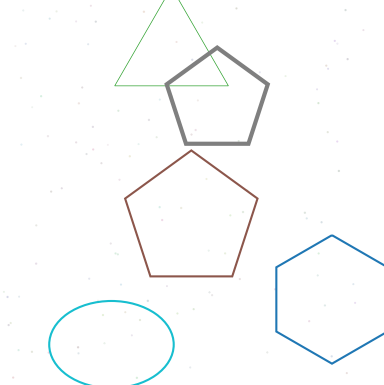[{"shape": "hexagon", "thickness": 1.5, "radius": 0.83, "center": [0.862, 0.222]}, {"shape": "triangle", "thickness": 0.5, "radius": 0.85, "center": [0.446, 0.862]}, {"shape": "pentagon", "thickness": 1.5, "radius": 0.9, "center": [0.497, 0.428]}, {"shape": "pentagon", "thickness": 3, "radius": 0.69, "center": [0.564, 0.738]}, {"shape": "oval", "thickness": 1.5, "radius": 0.81, "center": [0.29, 0.105]}]